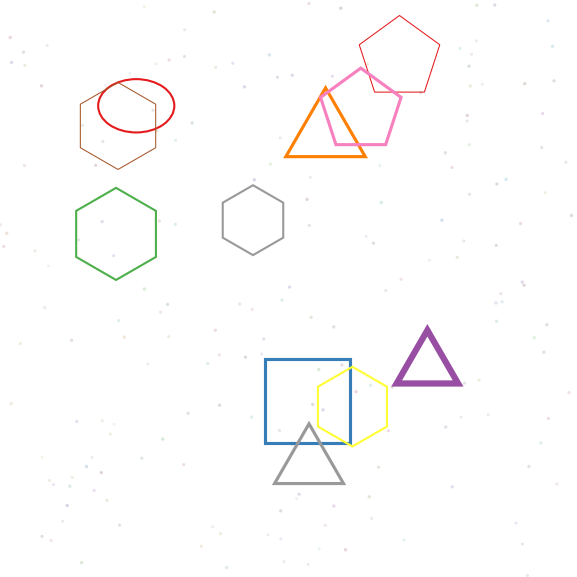[{"shape": "pentagon", "thickness": 0.5, "radius": 0.37, "center": [0.692, 0.899]}, {"shape": "oval", "thickness": 1, "radius": 0.33, "center": [0.236, 0.816]}, {"shape": "square", "thickness": 1.5, "radius": 0.37, "center": [0.532, 0.305]}, {"shape": "hexagon", "thickness": 1, "radius": 0.4, "center": [0.201, 0.594]}, {"shape": "triangle", "thickness": 3, "radius": 0.31, "center": [0.74, 0.366]}, {"shape": "triangle", "thickness": 1.5, "radius": 0.4, "center": [0.564, 0.768]}, {"shape": "hexagon", "thickness": 1, "radius": 0.34, "center": [0.61, 0.295]}, {"shape": "hexagon", "thickness": 0.5, "radius": 0.38, "center": [0.204, 0.781]}, {"shape": "pentagon", "thickness": 1.5, "radius": 0.37, "center": [0.625, 0.808]}, {"shape": "triangle", "thickness": 1.5, "radius": 0.34, "center": [0.535, 0.196]}, {"shape": "hexagon", "thickness": 1, "radius": 0.3, "center": [0.438, 0.618]}]